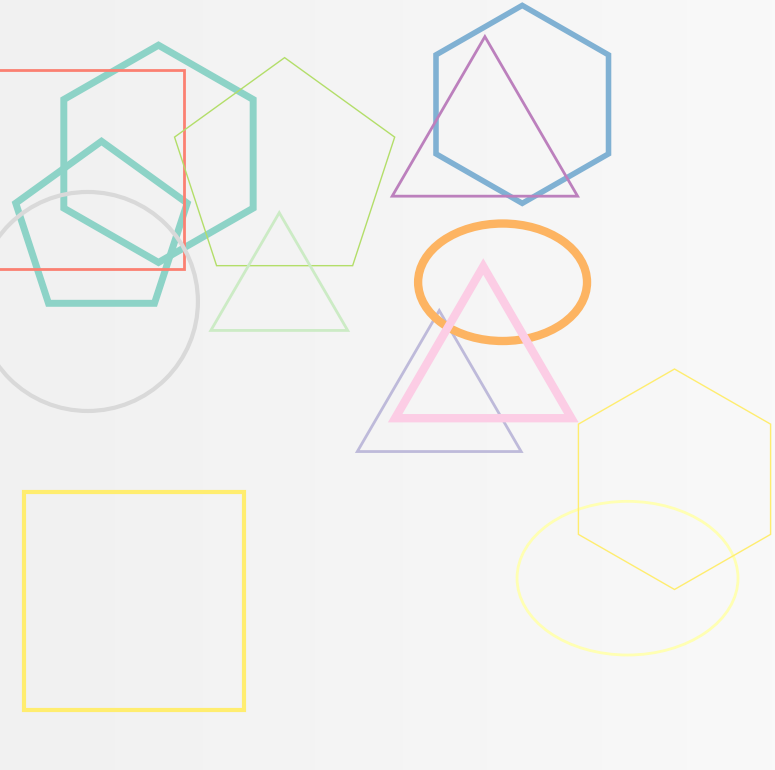[{"shape": "pentagon", "thickness": 2.5, "radius": 0.58, "center": [0.131, 0.7]}, {"shape": "hexagon", "thickness": 2.5, "radius": 0.71, "center": [0.205, 0.8]}, {"shape": "oval", "thickness": 1, "radius": 0.71, "center": [0.81, 0.249]}, {"shape": "triangle", "thickness": 1, "radius": 0.61, "center": [0.567, 0.475]}, {"shape": "square", "thickness": 1, "radius": 0.64, "center": [0.109, 0.78]}, {"shape": "hexagon", "thickness": 2, "radius": 0.64, "center": [0.674, 0.864]}, {"shape": "oval", "thickness": 3, "radius": 0.54, "center": [0.648, 0.633]}, {"shape": "pentagon", "thickness": 0.5, "radius": 0.75, "center": [0.367, 0.776]}, {"shape": "triangle", "thickness": 3, "radius": 0.66, "center": [0.624, 0.523]}, {"shape": "circle", "thickness": 1.5, "radius": 0.71, "center": [0.113, 0.608]}, {"shape": "triangle", "thickness": 1, "radius": 0.69, "center": [0.626, 0.814]}, {"shape": "triangle", "thickness": 1, "radius": 0.51, "center": [0.36, 0.622]}, {"shape": "hexagon", "thickness": 0.5, "radius": 0.72, "center": [0.87, 0.378]}, {"shape": "square", "thickness": 1.5, "radius": 0.71, "center": [0.173, 0.219]}]